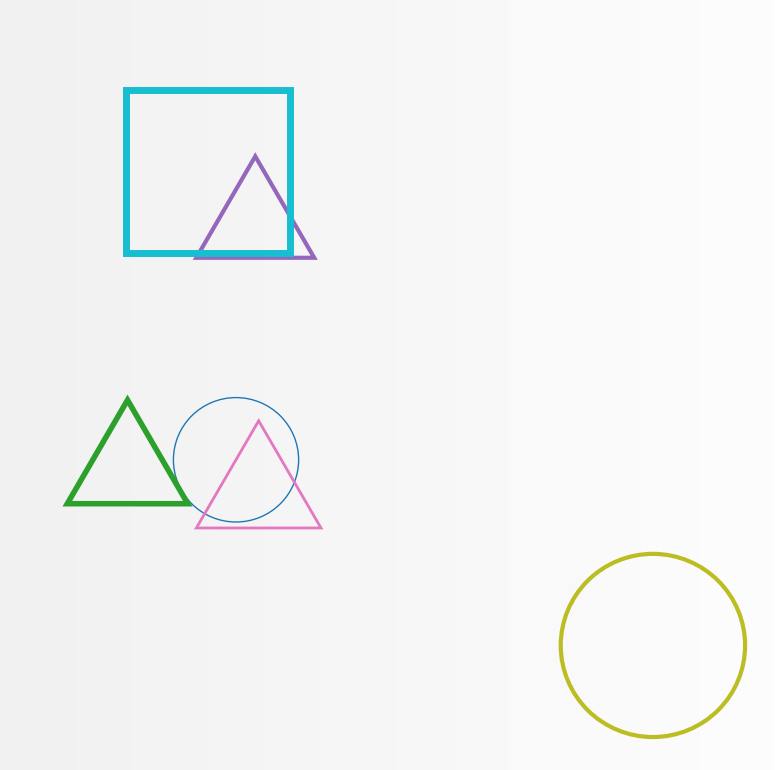[{"shape": "circle", "thickness": 0.5, "radius": 0.4, "center": [0.305, 0.403]}, {"shape": "triangle", "thickness": 2, "radius": 0.45, "center": [0.165, 0.391]}, {"shape": "triangle", "thickness": 1.5, "radius": 0.44, "center": [0.329, 0.709]}, {"shape": "triangle", "thickness": 1, "radius": 0.46, "center": [0.334, 0.361]}, {"shape": "circle", "thickness": 1.5, "radius": 0.59, "center": [0.842, 0.162]}, {"shape": "square", "thickness": 2.5, "radius": 0.53, "center": [0.268, 0.777]}]